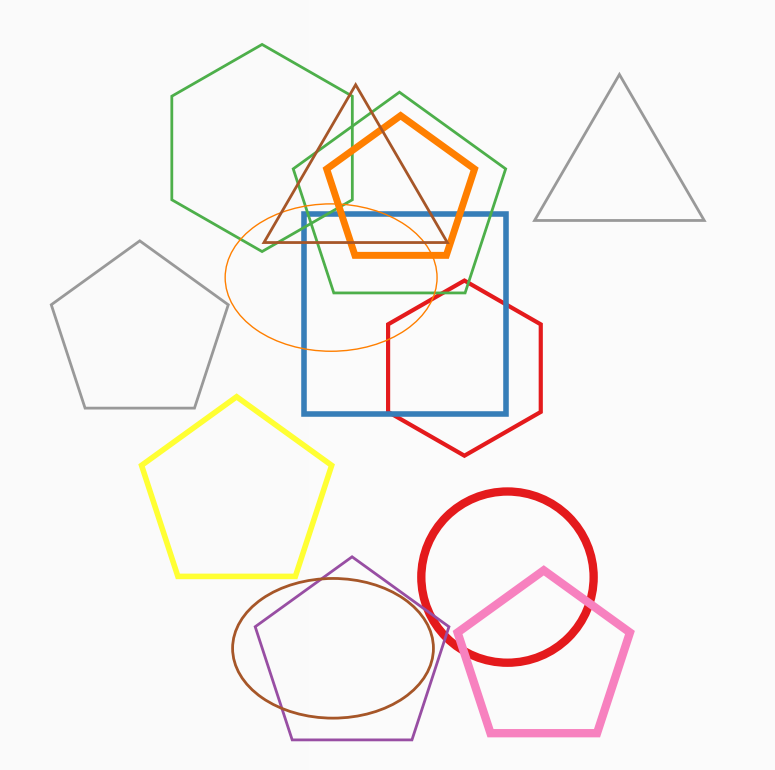[{"shape": "hexagon", "thickness": 1.5, "radius": 0.57, "center": [0.599, 0.522]}, {"shape": "circle", "thickness": 3, "radius": 0.56, "center": [0.655, 0.251]}, {"shape": "square", "thickness": 2, "radius": 0.65, "center": [0.522, 0.592]}, {"shape": "hexagon", "thickness": 1, "radius": 0.67, "center": [0.338, 0.808]}, {"shape": "pentagon", "thickness": 1, "radius": 0.72, "center": [0.515, 0.736]}, {"shape": "pentagon", "thickness": 1, "radius": 0.66, "center": [0.454, 0.145]}, {"shape": "oval", "thickness": 0.5, "radius": 0.68, "center": [0.427, 0.64]}, {"shape": "pentagon", "thickness": 2.5, "radius": 0.5, "center": [0.517, 0.75]}, {"shape": "pentagon", "thickness": 2, "radius": 0.64, "center": [0.305, 0.356]}, {"shape": "triangle", "thickness": 1, "radius": 0.68, "center": [0.459, 0.753]}, {"shape": "oval", "thickness": 1, "radius": 0.65, "center": [0.43, 0.158]}, {"shape": "pentagon", "thickness": 3, "radius": 0.58, "center": [0.702, 0.142]}, {"shape": "triangle", "thickness": 1, "radius": 0.63, "center": [0.799, 0.777]}, {"shape": "pentagon", "thickness": 1, "radius": 0.6, "center": [0.18, 0.567]}]